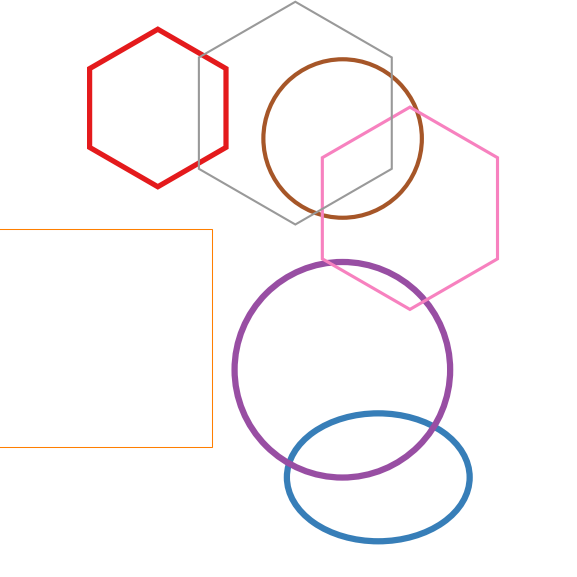[{"shape": "hexagon", "thickness": 2.5, "radius": 0.68, "center": [0.273, 0.812]}, {"shape": "oval", "thickness": 3, "radius": 0.79, "center": [0.655, 0.173]}, {"shape": "circle", "thickness": 3, "radius": 0.93, "center": [0.593, 0.359]}, {"shape": "square", "thickness": 0.5, "radius": 0.95, "center": [0.179, 0.414]}, {"shape": "circle", "thickness": 2, "radius": 0.69, "center": [0.593, 0.759]}, {"shape": "hexagon", "thickness": 1.5, "radius": 0.88, "center": [0.71, 0.639]}, {"shape": "hexagon", "thickness": 1, "radius": 0.96, "center": [0.511, 0.803]}]